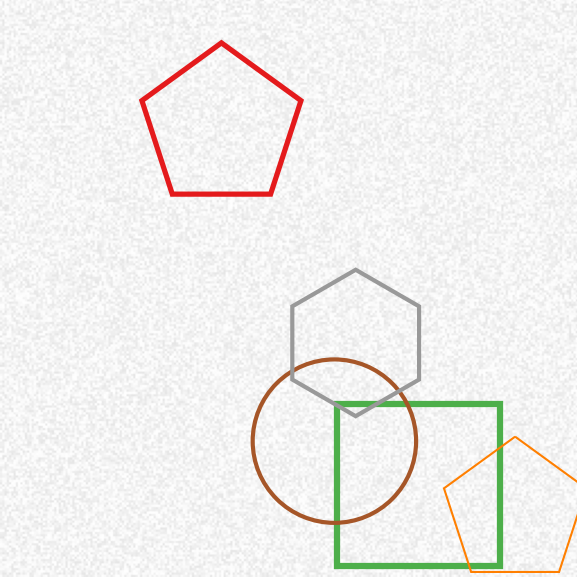[{"shape": "pentagon", "thickness": 2.5, "radius": 0.72, "center": [0.383, 0.78]}, {"shape": "square", "thickness": 3, "radius": 0.7, "center": [0.725, 0.159]}, {"shape": "pentagon", "thickness": 1, "radius": 0.65, "center": [0.892, 0.114]}, {"shape": "circle", "thickness": 2, "radius": 0.71, "center": [0.579, 0.235]}, {"shape": "hexagon", "thickness": 2, "radius": 0.63, "center": [0.616, 0.405]}]